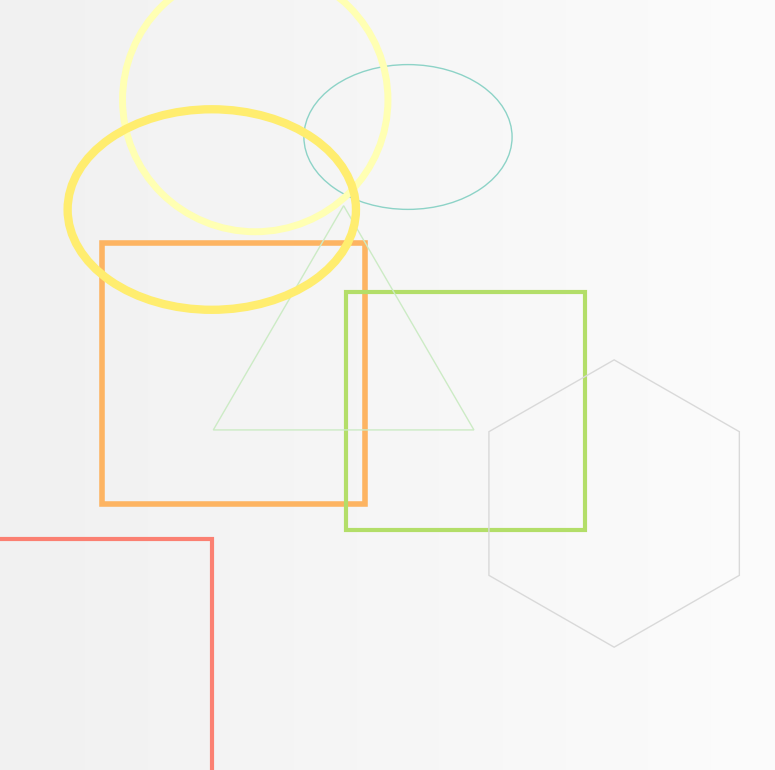[{"shape": "oval", "thickness": 0.5, "radius": 0.67, "center": [0.526, 0.822]}, {"shape": "circle", "thickness": 2.5, "radius": 0.86, "center": [0.329, 0.87]}, {"shape": "square", "thickness": 1.5, "radius": 0.85, "center": [0.103, 0.13]}, {"shape": "square", "thickness": 2, "radius": 0.85, "center": [0.301, 0.515]}, {"shape": "square", "thickness": 1.5, "radius": 0.77, "center": [0.601, 0.466]}, {"shape": "hexagon", "thickness": 0.5, "radius": 0.93, "center": [0.792, 0.346]}, {"shape": "triangle", "thickness": 0.5, "radius": 0.97, "center": [0.443, 0.539]}, {"shape": "oval", "thickness": 3, "radius": 0.93, "center": [0.273, 0.728]}]